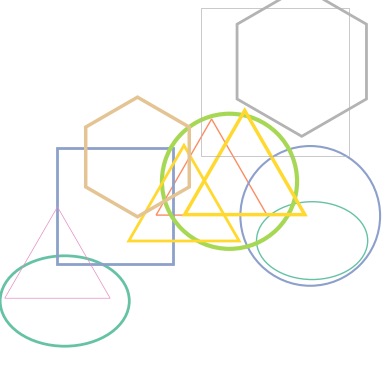[{"shape": "oval", "thickness": 1, "radius": 0.72, "center": [0.811, 0.375]}, {"shape": "oval", "thickness": 2, "radius": 0.84, "center": [0.168, 0.218]}, {"shape": "triangle", "thickness": 1, "radius": 0.83, "center": [0.55, 0.524]}, {"shape": "circle", "thickness": 1.5, "radius": 0.91, "center": [0.806, 0.439]}, {"shape": "square", "thickness": 2, "radius": 0.75, "center": [0.299, 0.465]}, {"shape": "triangle", "thickness": 0.5, "radius": 0.79, "center": [0.149, 0.304]}, {"shape": "circle", "thickness": 3, "radius": 0.88, "center": [0.596, 0.529]}, {"shape": "triangle", "thickness": 2, "radius": 0.83, "center": [0.478, 0.457]}, {"shape": "triangle", "thickness": 2.5, "radius": 0.9, "center": [0.636, 0.533]}, {"shape": "hexagon", "thickness": 2.5, "radius": 0.78, "center": [0.357, 0.592]}, {"shape": "hexagon", "thickness": 2, "radius": 0.97, "center": [0.784, 0.84]}, {"shape": "square", "thickness": 0.5, "radius": 0.96, "center": [0.715, 0.787]}]